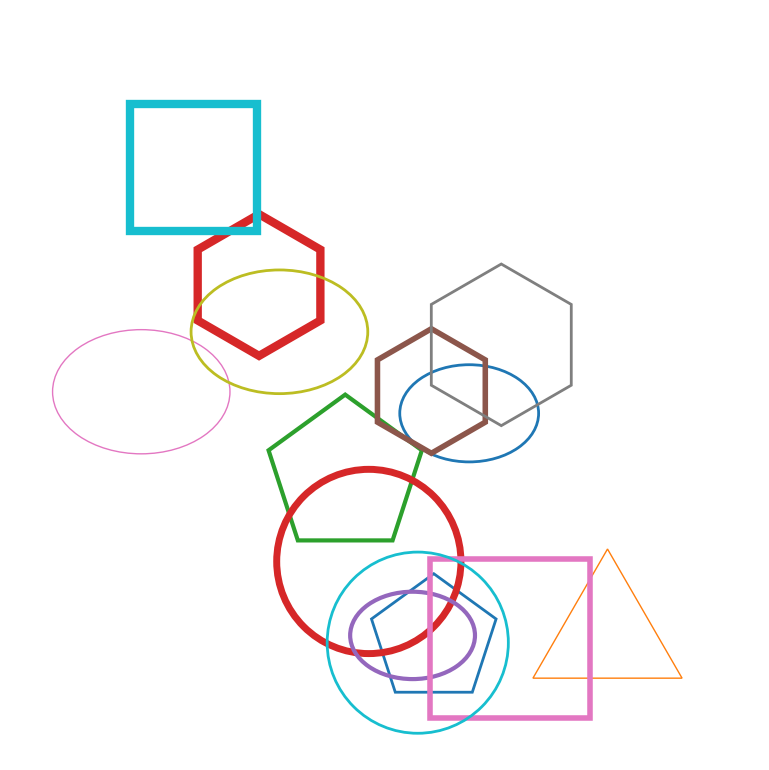[{"shape": "pentagon", "thickness": 1, "radius": 0.43, "center": [0.563, 0.17]}, {"shape": "oval", "thickness": 1, "radius": 0.45, "center": [0.609, 0.463]}, {"shape": "triangle", "thickness": 0.5, "radius": 0.56, "center": [0.789, 0.175]}, {"shape": "pentagon", "thickness": 1.5, "radius": 0.52, "center": [0.448, 0.383]}, {"shape": "circle", "thickness": 2.5, "radius": 0.6, "center": [0.479, 0.271]}, {"shape": "hexagon", "thickness": 3, "radius": 0.46, "center": [0.336, 0.63]}, {"shape": "oval", "thickness": 1.5, "radius": 0.41, "center": [0.536, 0.175]}, {"shape": "hexagon", "thickness": 2, "radius": 0.4, "center": [0.56, 0.492]}, {"shape": "square", "thickness": 2, "radius": 0.52, "center": [0.662, 0.171]}, {"shape": "oval", "thickness": 0.5, "radius": 0.58, "center": [0.183, 0.491]}, {"shape": "hexagon", "thickness": 1, "radius": 0.52, "center": [0.651, 0.552]}, {"shape": "oval", "thickness": 1, "radius": 0.57, "center": [0.363, 0.569]}, {"shape": "circle", "thickness": 1, "radius": 0.59, "center": [0.543, 0.165]}, {"shape": "square", "thickness": 3, "radius": 0.41, "center": [0.252, 0.782]}]